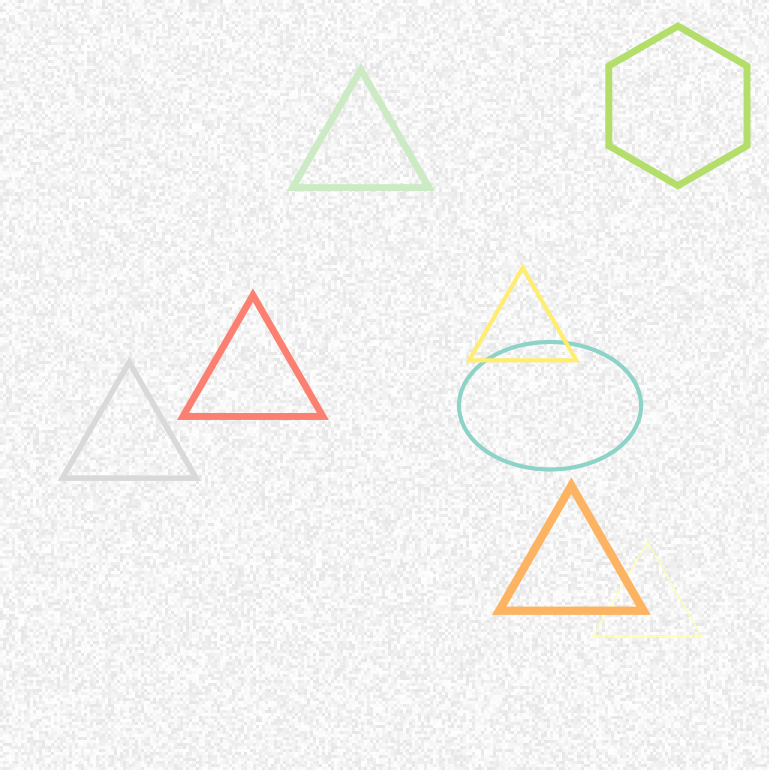[{"shape": "oval", "thickness": 1.5, "radius": 0.59, "center": [0.714, 0.473]}, {"shape": "triangle", "thickness": 0.5, "radius": 0.41, "center": [0.841, 0.214]}, {"shape": "triangle", "thickness": 2.5, "radius": 0.52, "center": [0.329, 0.512]}, {"shape": "triangle", "thickness": 3, "radius": 0.54, "center": [0.742, 0.261]}, {"shape": "hexagon", "thickness": 2.5, "radius": 0.52, "center": [0.88, 0.862]}, {"shape": "triangle", "thickness": 2, "radius": 0.5, "center": [0.168, 0.429]}, {"shape": "triangle", "thickness": 2.5, "radius": 0.51, "center": [0.469, 0.807]}, {"shape": "triangle", "thickness": 1.5, "radius": 0.4, "center": [0.679, 0.572]}]